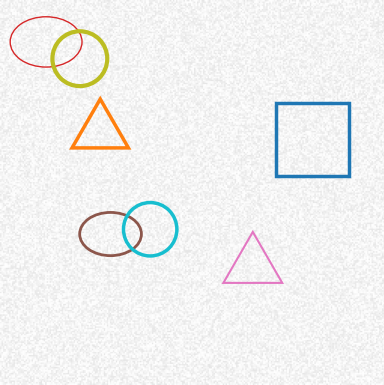[{"shape": "square", "thickness": 2.5, "radius": 0.48, "center": [0.811, 0.638]}, {"shape": "triangle", "thickness": 2.5, "radius": 0.42, "center": [0.26, 0.658]}, {"shape": "oval", "thickness": 1, "radius": 0.47, "center": [0.12, 0.891]}, {"shape": "oval", "thickness": 2, "radius": 0.4, "center": [0.287, 0.392]}, {"shape": "triangle", "thickness": 1.5, "radius": 0.44, "center": [0.657, 0.309]}, {"shape": "circle", "thickness": 3, "radius": 0.36, "center": [0.207, 0.848]}, {"shape": "circle", "thickness": 2.5, "radius": 0.35, "center": [0.39, 0.405]}]